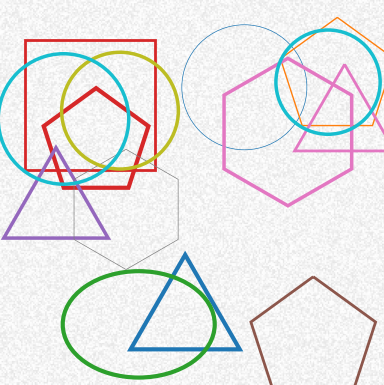[{"shape": "circle", "thickness": 0.5, "radius": 0.81, "center": [0.635, 0.773]}, {"shape": "triangle", "thickness": 3, "radius": 0.82, "center": [0.481, 0.174]}, {"shape": "pentagon", "thickness": 1, "radius": 0.78, "center": [0.876, 0.8]}, {"shape": "oval", "thickness": 3, "radius": 0.99, "center": [0.36, 0.157]}, {"shape": "pentagon", "thickness": 3, "radius": 0.72, "center": [0.25, 0.628]}, {"shape": "square", "thickness": 2, "radius": 0.84, "center": [0.235, 0.728]}, {"shape": "triangle", "thickness": 2.5, "radius": 0.78, "center": [0.145, 0.46]}, {"shape": "pentagon", "thickness": 2, "radius": 0.85, "center": [0.814, 0.111]}, {"shape": "triangle", "thickness": 2, "radius": 0.75, "center": [0.895, 0.683]}, {"shape": "hexagon", "thickness": 2.5, "radius": 0.96, "center": [0.748, 0.657]}, {"shape": "hexagon", "thickness": 0.5, "radius": 0.78, "center": [0.328, 0.456]}, {"shape": "circle", "thickness": 2.5, "radius": 0.76, "center": [0.312, 0.713]}, {"shape": "circle", "thickness": 2.5, "radius": 0.85, "center": [0.165, 0.691]}, {"shape": "circle", "thickness": 2.5, "radius": 0.68, "center": [0.852, 0.787]}]